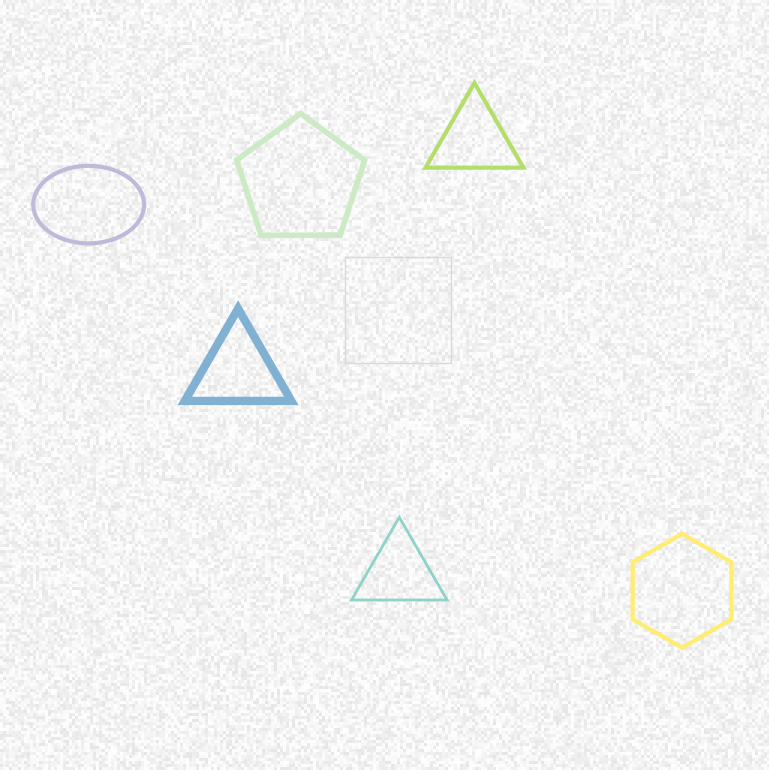[{"shape": "triangle", "thickness": 1, "radius": 0.36, "center": [0.519, 0.257]}, {"shape": "oval", "thickness": 1.5, "radius": 0.36, "center": [0.115, 0.734]}, {"shape": "triangle", "thickness": 3, "radius": 0.4, "center": [0.309, 0.519]}, {"shape": "triangle", "thickness": 1.5, "radius": 0.37, "center": [0.616, 0.819]}, {"shape": "square", "thickness": 0.5, "radius": 0.34, "center": [0.517, 0.597]}, {"shape": "pentagon", "thickness": 2, "radius": 0.44, "center": [0.39, 0.765]}, {"shape": "hexagon", "thickness": 1.5, "radius": 0.37, "center": [0.886, 0.233]}]